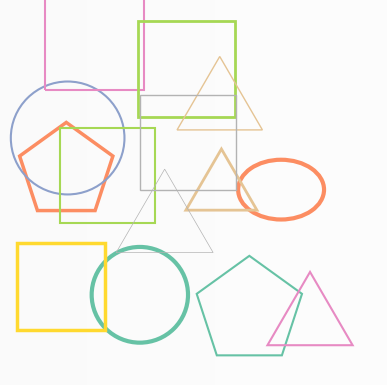[{"shape": "pentagon", "thickness": 1.5, "radius": 0.71, "center": [0.643, 0.193]}, {"shape": "circle", "thickness": 3, "radius": 0.62, "center": [0.361, 0.234]}, {"shape": "oval", "thickness": 3, "radius": 0.55, "center": [0.725, 0.507]}, {"shape": "pentagon", "thickness": 2.5, "radius": 0.63, "center": [0.171, 0.555]}, {"shape": "circle", "thickness": 1.5, "radius": 0.73, "center": [0.175, 0.642]}, {"shape": "triangle", "thickness": 1.5, "radius": 0.63, "center": [0.8, 0.167]}, {"shape": "square", "thickness": 1.5, "radius": 0.64, "center": [0.244, 0.893]}, {"shape": "square", "thickness": 2, "radius": 0.62, "center": [0.482, 0.82]}, {"shape": "square", "thickness": 1.5, "radius": 0.61, "center": [0.277, 0.544]}, {"shape": "square", "thickness": 2.5, "radius": 0.57, "center": [0.159, 0.256]}, {"shape": "triangle", "thickness": 2, "radius": 0.53, "center": [0.571, 0.507]}, {"shape": "triangle", "thickness": 1, "radius": 0.64, "center": [0.567, 0.726]}, {"shape": "triangle", "thickness": 0.5, "radius": 0.72, "center": [0.425, 0.416]}, {"shape": "square", "thickness": 1, "radius": 0.62, "center": [0.485, 0.629]}]